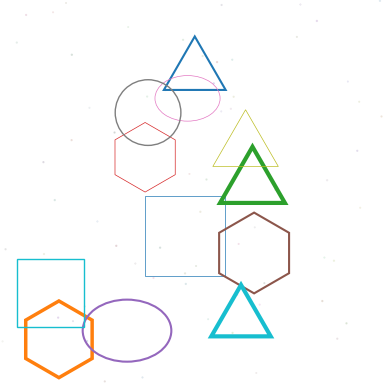[{"shape": "square", "thickness": 0.5, "radius": 0.52, "center": [0.481, 0.387]}, {"shape": "triangle", "thickness": 1.5, "radius": 0.46, "center": [0.506, 0.813]}, {"shape": "hexagon", "thickness": 2.5, "radius": 0.5, "center": [0.153, 0.119]}, {"shape": "triangle", "thickness": 3, "radius": 0.49, "center": [0.656, 0.522]}, {"shape": "hexagon", "thickness": 0.5, "radius": 0.45, "center": [0.377, 0.591]}, {"shape": "oval", "thickness": 1.5, "radius": 0.58, "center": [0.33, 0.141]}, {"shape": "hexagon", "thickness": 1.5, "radius": 0.52, "center": [0.66, 0.343]}, {"shape": "oval", "thickness": 0.5, "radius": 0.42, "center": [0.487, 0.745]}, {"shape": "circle", "thickness": 1, "radius": 0.43, "center": [0.385, 0.708]}, {"shape": "triangle", "thickness": 0.5, "radius": 0.49, "center": [0.638, 0.617]}, {"shape": "square", "thickness": 1, "radius": 0.44, "center": [0.131, 0.239]}, {"shape": "triangle", "thickness": 3, "radius": 0.45, "center": [0.626, 0.171]}]